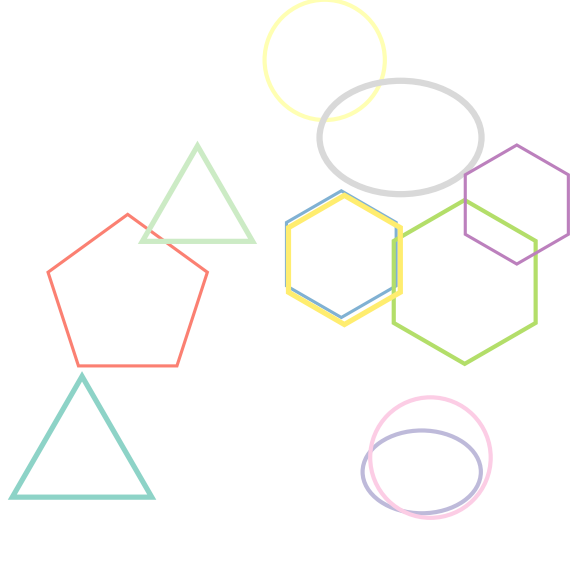[{"shape": "triangle", "thickness": 2.5, "radius": 0.7, "center": [0.142, 0.208]}, {"shape": "circle", "thickness": 2, "radius": 0.52, "center": [0.562, 0.895]}, {"shape": "oval", "thickness": 2, "radius": 0.51, "center": [0.73, 0.182]}, {"shape": "pentagon", "thickness": 1.5, "radius": 0.73, "center": [0.221, 0.483]}, {"shape": "hexagon", "thickness": 1.5, "radius": 0.55, "center": [0.591, 0.559]}, {"shape": "hexagon", "thickness": 2, "radius": 0.71, "center": [0.805, 0.511]}, {"shape": "circle", "thickness": 2, "radius": 0.52, "center": [0.745, 0.207]}, {"shape": "oval", "thickness": 3, "radius": 0.7, "center": [0.694, 0.761]}, {"shape": "hexagon", "thickness": 1.5, "radius": 0.52, "center": [0.895, 0.645]}, {"shape": "triangle", "thickness": 2.5, "radius": 0.55, "center": [0.342, 0.636]}, {"shape": "hexagon", "thickness": 2.5, "radius": 0.56, "center": [0.596, 0.549]}]